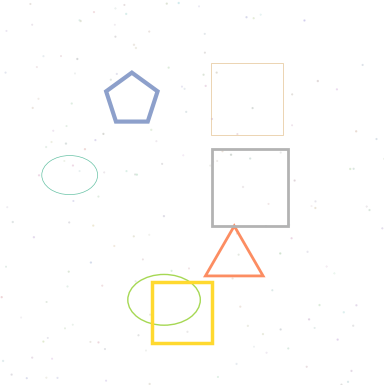[{"shape": "oval", "thickness": 0.5, "radius": 0.36, "center": [0.181, 0.545]}, {"shape": "triangle", "thickness": 2, "radius": 0.43, "center": [0.608, 0.327]}, {"shape": "pentagon", "thickness": 3, "radius": 0.35, "center": [0.342, 0.741]}, {"shape": "oval", "thickness": 1, "radius": 0.47, "center": [0.426, 0.221]}, {"shape": "square", "thickness": 2.5, "radius": 0.39, "center": [0.473, 0.189]}, {"shape": "square", "thickness": 0.5, "radius": 0.47, "center": [0.642, 0.744]}, {"shape": "square", "thickness": 2, "radius": 0.49, "center": [0.65, 0.513]}]